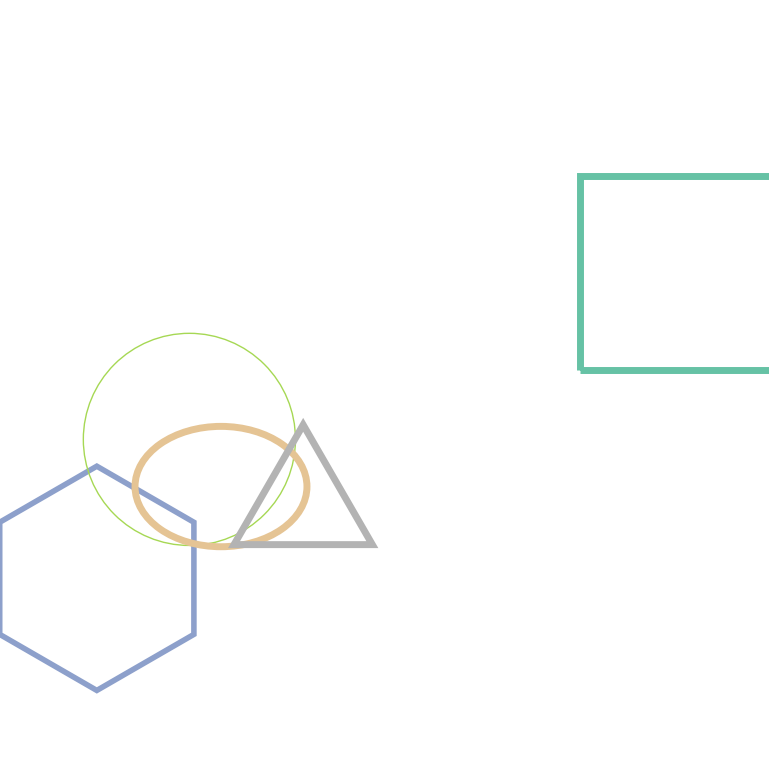[{"shape": "square", "thickness": 2.5, "radius": 0.63, "center": [0.88, 0.646]}, {"shape": "hexagon", "thickness": 2, "radius": 0.73, "center": [0.126, 0.249]}, {"shape": "circle", "thickness": 0.5, "radius": 0.69, "center": [0.246, 0.429]}, {"shape": "oval", "thickness": 2.5, "radius": 0.56, "center": [0.287, 0.368]}, {"shape": "triangle", "thickness": 2.5, "radius": 0.52, "center": [0.394, 0.345]}]